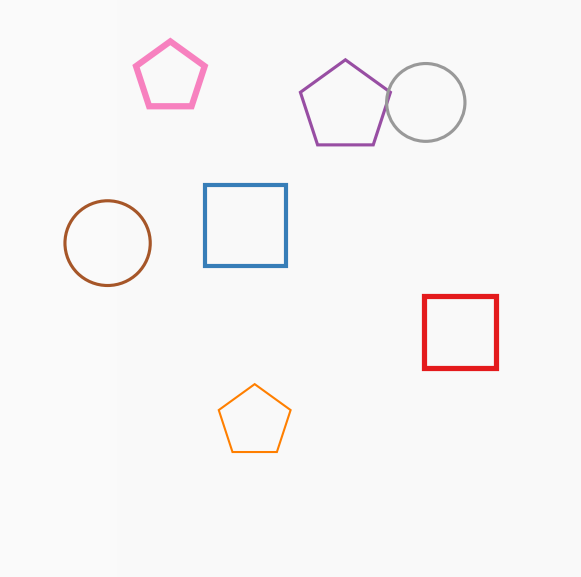[{"shape": "square", "thickness": 2.5, "radius": 0.31, "center": [0.792, 0.424]}, {"shape": "square", "thickness": 2, "radius": 0.35, "center": [0.423, 0.609]}, {"shape": "pentagon", "thickness": 1.5, "radius": 0.41, "center": [0.594, 0.814]}, {"shape": "pentagon", "thickness": 1, "radius": 0.32, "center": [0.438, 0.269]}, {"shape": "circle", "thickness": 1.5, "radius": 0.37, "center": [0.185, 0.578]}, {"shape": "pentagon", "thickness": 3, "radius": 0.31, "center": [0.293, 0.865]}, {"shape": "circle", "thickness": 1.5, "radius": 0.34, "center": [0.733, 0.822]}]